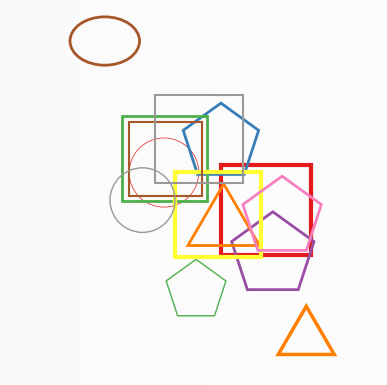[{"shape": "square", "thickness": 3, "radius": 0.58, "center": [0.686, 0.454]}, {"shape": "circle", "thickness": 0.5, "radius": 0.45, "center": [0.423, 0.552]}, {"shape": "pentagon", "thickness": 2, "radius": 0.51, "center": [0.57, 0.63]}, {"shape": "pentagon", "thickness": 1, "radius": 0.41, "center": [0.506, 0.245]}, {"shape": "square", "thickness": 2, "radius": 0.55, "center": [0.424, 0.589]}, {"shape": "pentagon", "thickness": 2, "radius": 0.56, "center": [0.704, 0.338]}, {"shape": "triangle", "thickness": 2.5, "radius": 0.42, "center": [0.79, 0.121]}, {"shape": "triangle", "thickness": 2, "radius": 0.53, "center": [0.577, 0.416]}, {"shape": "square", "thickness": 3, "radius": 0.55, "center": [0.564, 0.443]}, {"shape": "oval", "thickness": 2, "radius": 0.45, "center": [0.27, 0.893]}, {"shape": "square", "thickness": 1.5, "radius": 0.48, "center": [0.427, 0.587]}, {"shape": "pentagon", "thickness": 2, "radius": 0.53, "center": [0.728, 0.436]}, {"shape": "circle", "thickness": 1, "radius": 0.42, "center": [0.368, 0.48]}, {"shape": "square", "thickness": 1.5, "radius": 0.57, "center": [0.513, 0.638]}]